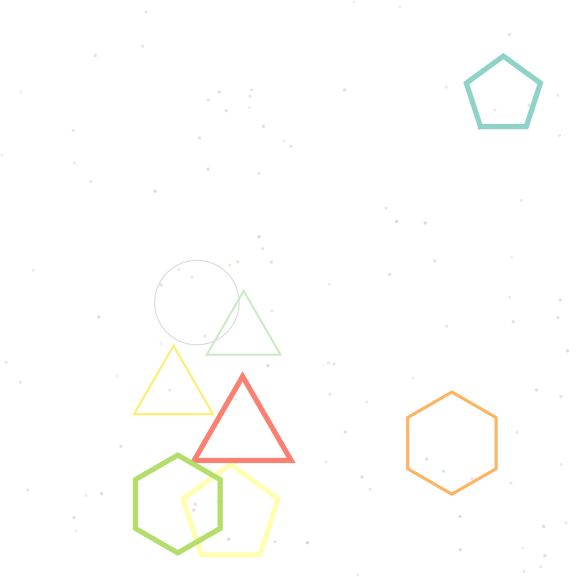[{"shape": "pentagon", "thickness": 2.5, "radius": 0.34, "center": [0.872, 0.834]}, {"shape": "pentagon", "thickness": 2.5, "radius": 0.43, "center": [0.399, 0.109]}, {"shape": "triangle", "thickness": 2.5, "radius": 0.49, "center": [0.42, 0.25]}, {"shape": "hexagon", "thickness": 1.5, "radius": 0.44, "center": [0.782, 0.232]}, {"shape": "hexagon", "thickness": 2.5, "radius": 0.42, "center": [0.308, 0.126]}, {"shape": "circle", "thickness": 0.5, "radius": 0.37, "center": [0.341, 0.475]}, {"shape": "triangle", "thickness": 1, "radius": 0.37, "center": [0.422, 0.422]}, {"shape": "triangle", "thickness": 1, "radius": 0.39, "center": [0.3, 0.321]}]